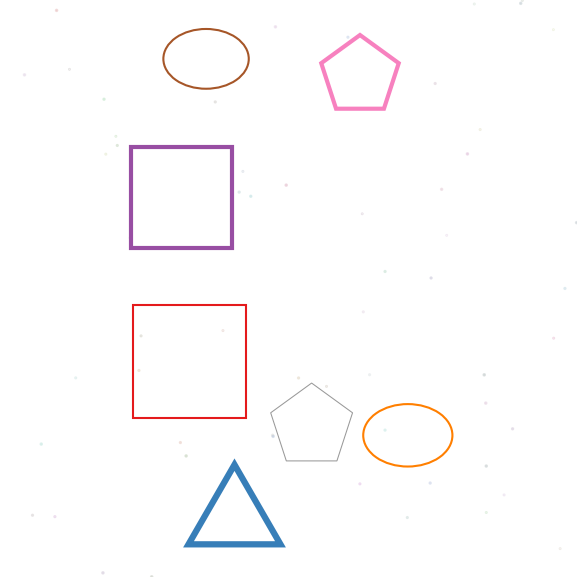[{"shape": "square", "thickness": 1, "radius": 0.49, "center": [0.329, 0.373]}, {"shape": "triangle", "thickness": 3, "radius": 0.46, "center": [0.406, 0.103]}, {"shape": "square", "thickness": 2, "radius": 0.44, "center": [0.315, 0.657]}, {"shape": "oval", "thickness": 1, "radius": 0.39, "center": [0.706, 0.245]}, {"shape": "oval", "thickness": 1, "radius": 0.37, "center": [0.357, 0.897]}, {"shape": "pentagon", "thickness": 2, "radius": 0.35, "center": [0.623, 0.868]}, {"shape": "pentagon", "thickness": 0.5, "radius": 0.37, "center": [0.54, 0.261]}]